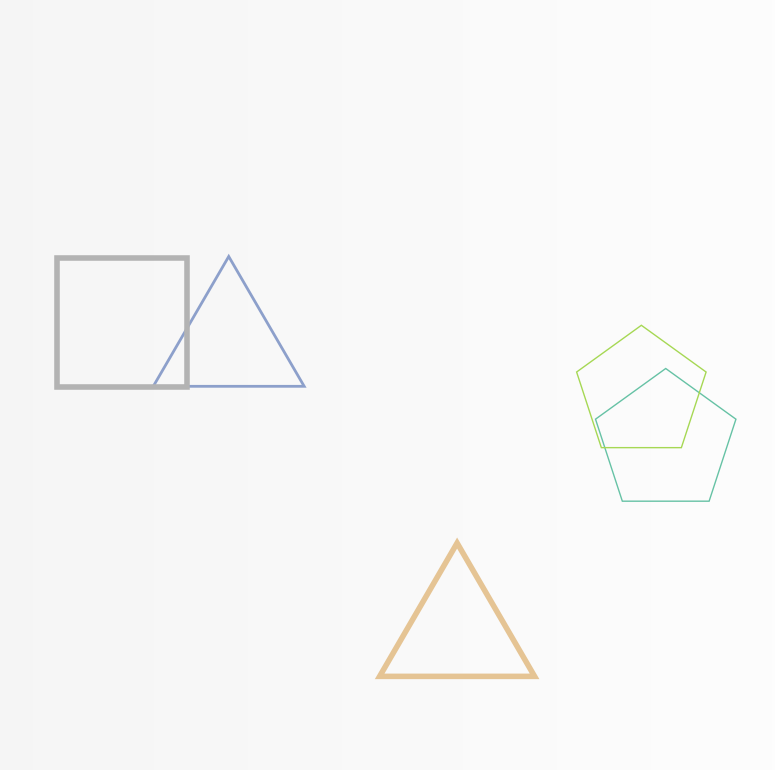[{"shape": "pentagon", "thickness": 0.5, "radius": 0.48, "center": [0.859, 0.426]}, {"shape": "triangle", "thickness": 1, "radius": 0.56, "center": [0.295, 0.554]}, {"shape": "pentagon", "thickness": 0.5, "radius": 0.44, "center": [0.828, 0.49]}, {"shape": "triangle", "thickness": 2, "radius": 0.58, "center": [0.59, 0.179]}, {"shape": "square", "thickness": 2, "radius": 0.42, "center": [0.157, 0.581]}]